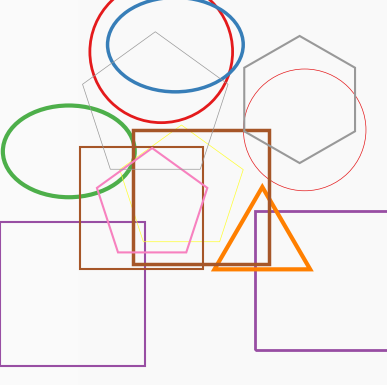[{"shape": "circle", "thickness": 2, "radius": 0.92, "center": [0.416, 0.866]}, {"shape": "circle", "thickness": 0.5, "radius": 0.79, "center": [0.786, 0.663]}, {"shape": "oval", "thickness": 2.5, "radius": 0.88, "center": [0.453, 0.884]}, {"shape": "oval", "thickness": 3, "radius": 0.85, "center": [0.178, 0.607]}, {"shape": "square", "thickness": 2, "radius": 0.9, "center": [0.838, 0.272]}, {"shape": "square", "thickness": 1.5, "radius": 0.94, "center": [0.187, 0.235]}, {"shape": "triangle", "thickness": 3, "radius": 0.71, "center": [0.677, 0.372]}, {"shape": "pentagon", "thickness": 0.5, "radius": 0.84, "center": [0.468, 0.508]}, {"shape": "square", "thickness": 2.5, "radius": 0.87, "center": [0.519, 0.488]}, {"shape": "square", "thickness": 1.5, "radius": 0.79, "center": [0.365, 0.46]}, {"shape": "pentagon", "thickness": 1.5, "radius": 0.75, "center": [0.393, 0.466]}, {"shape": "pentagon", "thickness": 0.5, "radius": 0.99, "center": [0.401, 0.72]}, {"shape": "hexagon", "thickness": 1.5, "radius": 0.83, "center": [0.773, 0.742]}]